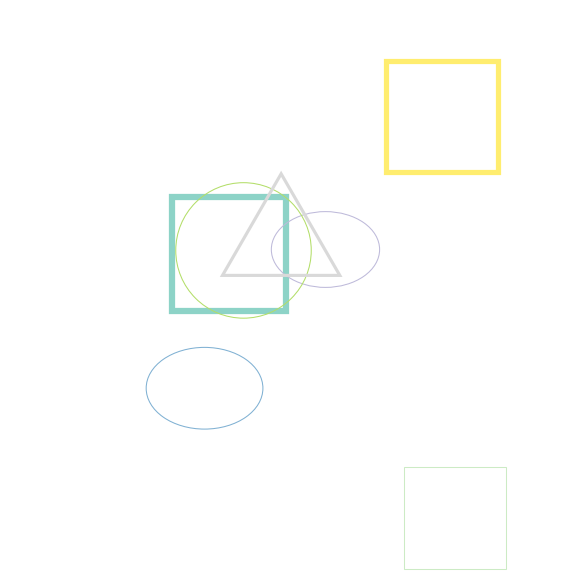[{"shape": "square", "thickness": 3, "radius": 0.49, "center": [0.396, 0.559]}, {"shape": "oval", "thickness": 0.5, "radius": 0.47, "center": [0.564, 0.567]}, {"shape": "oval", "thickness": 0.5, "radius": 0.51, "center": [0.354, 0.327]}, {"shape": "circle", "thickness": 0.5, "radius": 0.59, "center": [0.422, 0.565]}, {"shape": "triangle", "thickness": 1.5, "radius": 0.59, "center": [0.487, 0.581]}, {"shape": "square", "thickness": 0.5, "radius": 0.44, "center": [0.788, 0.102]}, {"shape": "square", "thickness": 2.5, "radius": 0.48, "center": [0.765, 0.798]}]